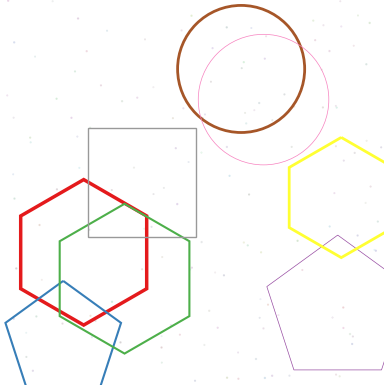[{"shape": "hexagon", "thickness": 2.5, "radius": 0.94, "center": [0.217, 0.345]}, {"shape": "pentagon", "thickness": 1.5, "radius": 0.79, "center": [0.164, 0.113]}, {"shape": "hexagon", "thickness": 1.5, "radius": 0.97, "center": [0.323, 0.276]}, {"shape": "pentagon", "thickness": 0.5, "radius": 0.97, "center": [0.877, 0.196]}, {"shape": "hexagon", "thickness": 2, "radius": 0.78, "center": [0.886, 0.487]}, {"shape": "circle", "thickness": 2, "radius": 0.83, "center": [0.626, 0.821]}, {"shape": "circle", "thickness": 0.5, "radius": 0.85, "center": [0.685, 0.741]}, {"shape": "square", "thickness": 1, "radius": 0.71, "center": [0.369, 0.526]}]